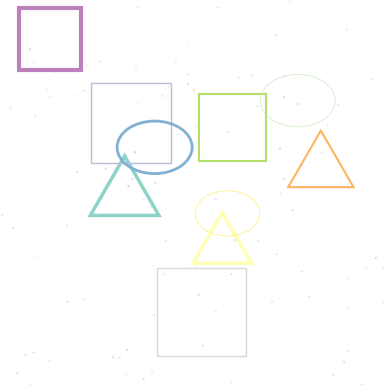[{"shape": "triangle", "thickness": 2.5, "radius": 0.51, "center": [0.324, 0.492]}, {"shape": "triangle", "thickness": 2.5, "radius": 0.44, "center": [0.577, 0.36]}, {"shape": "square", "thickness": 1, "radius": 0.52, "center": [0.34, 0.68]}, {"shape": "oval", "thickness": 2, "radius": 0.49, "center": [0.402, 0.617]}, {"shape": "triangle", "thickness": 1.5, "radius": 0.49, "center": [0.833, 0.563]}, {"shape": "square", "thickness": 1.5, "radius": 0.44, "center": [0.604, 0.668]}, {"shape": "square", "thickness": 1, "radius": 0.57, "center": [0.523, 0.189]}, {"shape": "square", "thickness": 3, "radius": 0.41, "center": [0.13, 0.898]}, {"shape": "oval", "thickness": 0.5, "radius": 0.49, "center": [0.774, 0.739]}, {"shape": "oval", "thickness": 0.5, "radius": 0.42, "center": [0.591, 0.446]}]